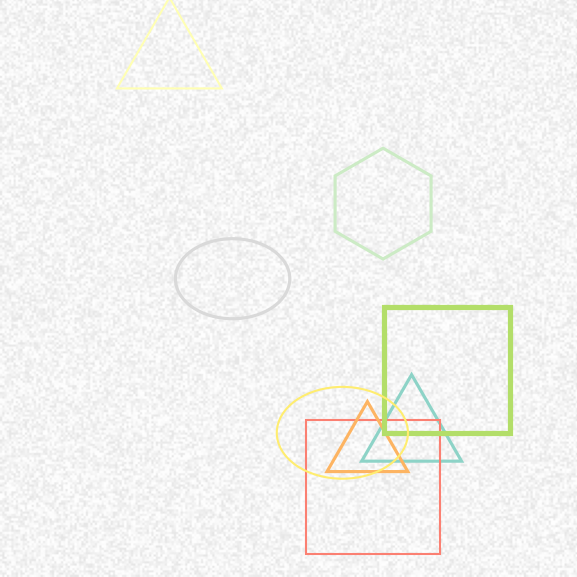[{"shape": "triangle", "thickness": 1.5, "radius": 0.5, "center": [0.713, 0.251]}, {"shape": "triangle", "thickness": 1, "radius": 0.52, "center": [0.293, 0.898]}, {"shape": "square", "thickness": 1, "radius": 0.58, "center": [0.646, 0.155]}, {"shape": "triangle", "thickness": 1.5, "radius": 0.4, "center": [0.636, 0.223]}, {"shape": "square", "thickness": 2.5, "radius": 0.55, "center": [0.775, 0.358]}, {"shape": "oval", "thickness": 1.5, "radius": 0.5, "center": [0.403, 0.517]}, {"shape": "hexagon", "thickness": 1.5, "radius": 0.48, "center": [0.663, 0.647]}, {"shape": "oval", "thickness": 1, "radius": 0.57, "center": [0.593, 0.25]}]